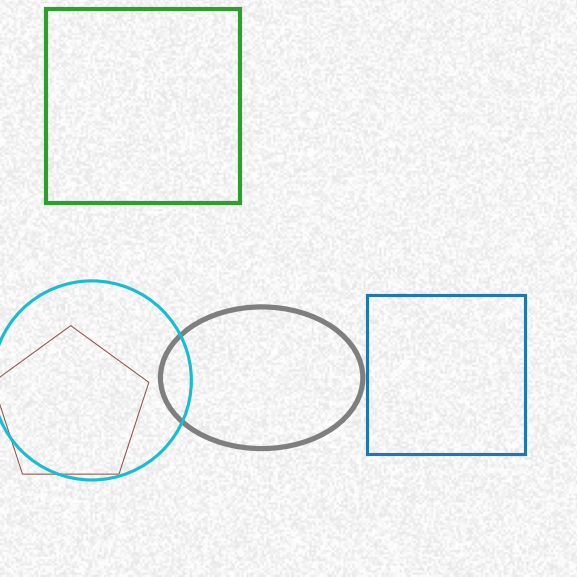[{"shape": "square", "thickness": 1.5, "radius": 0.68, "center": [0.773, 0.351]}, {"shape": "square", "thickness": 2, "radius": 0.84, "center": [0.248, 0.815]}, {"shape": "pentagon", "thickness": 0.5, "radius": 0.71, "center": [0.122, 0.293]}, {"shape": "oval", "thickness": 2.5, "radius": 0.88, "center": [0.453, 0.345]}, {"shape": "circle", "thickness": 1.5, "radius": 0.86, "center": [0.159, 0.34]}]